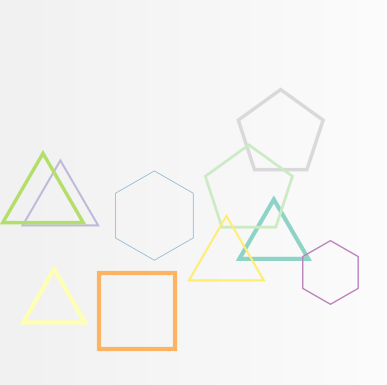[{"shape": "triangle", "thickness": 3, "radius": 0.51, "center": [0.707, 0.379]}, {"shape": "triangle", "thickness": 3, "radius": 0.46, "center": [0.14, 0.209]}, {"shape": "triangle", "thickness": 1.5, "radius": 0.56, "center": [0.156, 0.471]}, {"shape": "hexagon", "thickness": 0.5, "radius": 0.58, "center": [0.398, 0.44]}, {"shape": "square", "thickness": 3, "radius": 0.49, "center": [0.353, 0.192]}, {"shape": "triangle", "thickness": 2.5, "radius": 0.6, "center": [0.111, 0.482]}, {"shape": "pentagon", "thickness": 2.5, "radius": 0.58, "center": [0.724, 0.652]}, {"shape": "hexagon", "thickness": 1, "radius": 0.41, "center": [0.853, 0.292]}, {"shape": "pentagon", "thickness": 2, "radius": 0.59, "center": [0.642, 0.506]}, {"shape": "triangle", "thickness": 1.5, "radius": 0.56, "center": [0.584, 0.328]}]